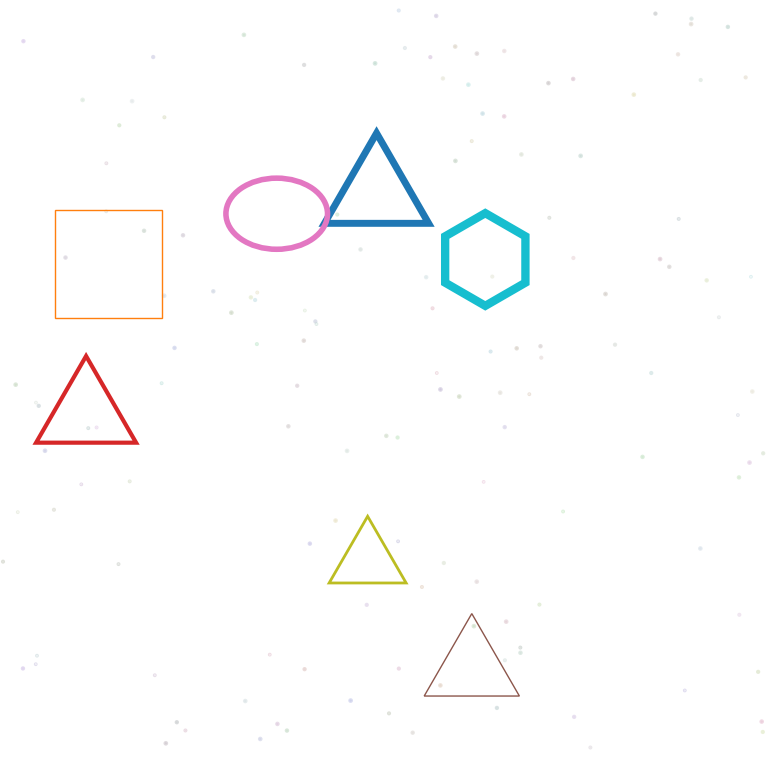[{"shape": "triangle", "thickness": 2.5, "radius": 0.39, "center": [0.489, 0.749]}, {"shape": "square", "thickness": 0.5, "radius": 0.35, "center": [0.14, 0.657]}, {"shape": "triangle", "thickness": 1.5, "radius": 0.37, "center": [0.112, 0.463]}, {"shape": "triangle", "thickness": 0.5, "radius": 0.36, "center": [0.613, 0.132]}, {"shape": "oval", "thickness": 2, "radius": 0.33, "center": [0.359, 0.722]}, {"shape": "triangle", "thickness": 1, "radius": 0.29, "center": [0.477, 0.272]}, {"shape": "hexagon", "thickness": 3, "radius": 0.3, "center": [0.63, 0.663]}]